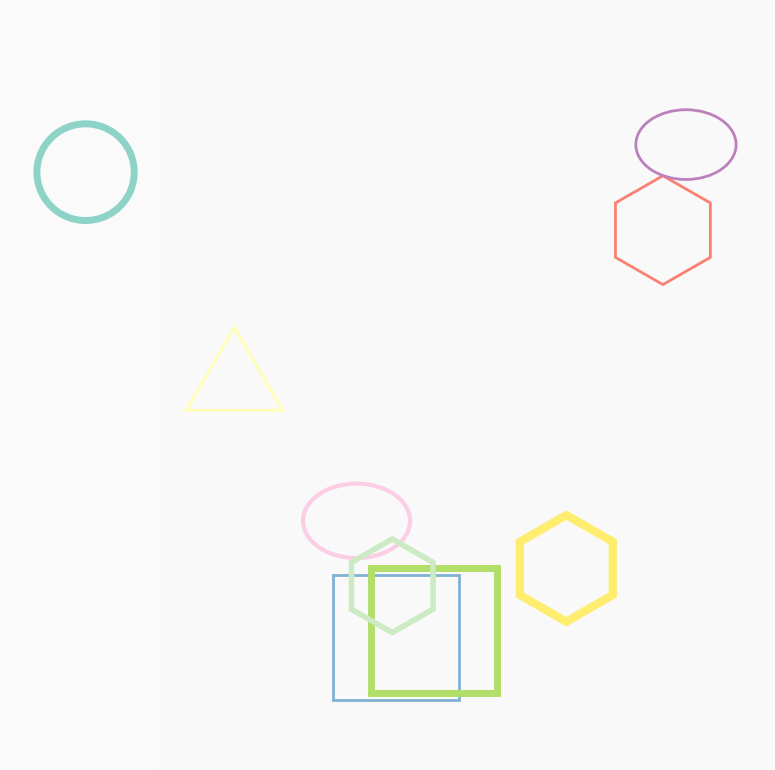[{"shape": "circle", "thickness": 2.5, "radius": 0.31, "center": [0.11, 0.776]}, {"shape": "triangle", "thickness": 1, "radius": 0.36, "center": [0.302, 0.503]}, {"shape": "hexagon", "thickness": 1, "radius": 0.35, "center": [0.855, 0.701]}, {"shape": "square", "thickness": 1, "radius": 0.41, "center": [0.512, 0.172]}, {"shape": "square", "thickness": 2.5, "radius": 0.41, "center": [0.56, 0.181]}, {"shape": "oval", "thickness": 1.5, "radius": 0.35, "center": [0.46, 0.324]}, {"shape": "oval", "thickness": 1, "radius": 0.32, "center": [0.885, 0.812]}, {"shape": "hexagon", "thickness": 2, "radius": 0.3, "center": [0.506, 0.239]}, {"shape": "hexagon", "thickness": 3, "radius": 0.35, "center": [0.731, 0.262]}]